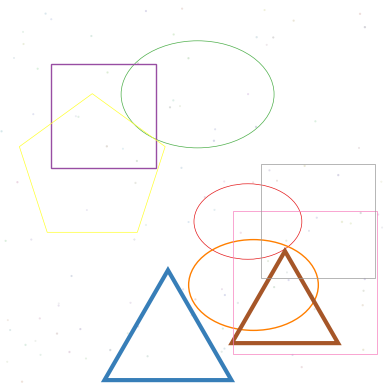[{"shape": "oval", "thickness": 0.5, "radius": 0.7, "center": [0.644, 0.425]}, {"shape": "triangle", "thickness": 3, "radius": 0.95, "center": [0.436, 0.108]}, {"shape": "oval", "thickness": 0.5, "radius": 0.99, "center": [0.513, 0.755]}, {"shape": "square", "thickness": 1, "radius": 0.68, "center": [0.269, 0.698]}, {"shape": "oval", "thickness": 1, "radius": 0.84, "center": [0.658, 0.26]}, {"shape": "pentagon", "thickness": 0.5, "radius": 1.0, "center": [0.24, 0.558]}, {"shape": "triangle", "thickness": 3, "radius": 0.8, "center": [0.74, 0.188]}, {"shape": "square", "thickness": 0.5, "radius": 0.93, "center": [0.792, 0.266]}, {"shape": "square", "thickness": 0.5, "radius": 0.74, "center": [0.825, 0.426]}]